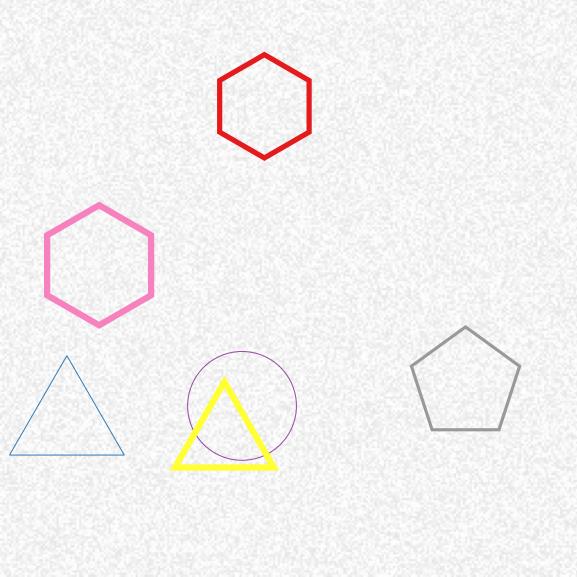[{"shape": "hexagon", "thickness": 2.5, "radius": 0.45, "center": [0.458, 0.815]}, {"shape": "triangle", "thickness": 0.5, "radius": 0.57, "center": [0.116, 0.269]}, {"shape": "circle", "thickness": 0.5, "radius": 0.47, "center": [0.419, 0.296]}, {"shape": "triangle", "thickness": 3, "radius": 0.49, "center": [0.389, 0.239]}, {"shape": "hexagon", "thickness": 3, "radius": 0.52, "center": [0.172, 0.54]}, {"shape": "pentagon", "thickness": 1.5, "radius": 0.49, "center": [0.806, 0.335]}]